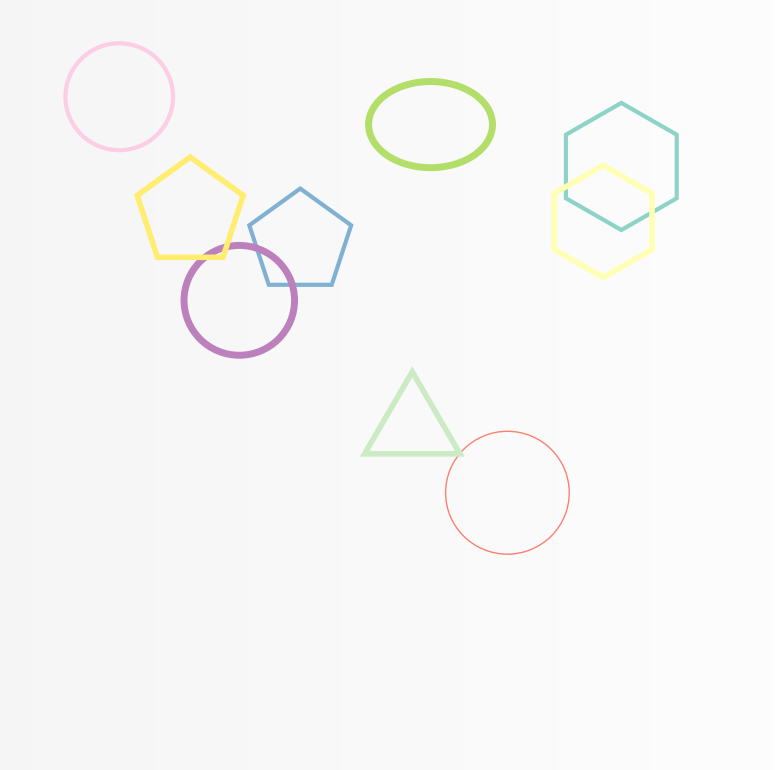[{"shape": "hexagon", "thickness": 1.5, "radius": 0.41, "center": [0.802, 0.784]}, {"shape": "hexagon", "thickness": 2, "radius": 0.36, "center": [0.778, 0.712]}, {"shape": "circle", "thickness": 0.5, "radius": 0.4, "center": [0.655, 0.36]}, {"shape": "pentagon", "thickness": 1.5, "radius": 0.35, "center": [0.387, 0.686]}, {"shape": "oval", "thickness": 2.5, "radius": 0.4, "center": [0.556, 0.838]}, {"shape": "circle", "thickness": 1.5, "radius": 0.35, "center": [0.154, 0.874]}, {"shape": "circle", "thickness": 2.5, "radius": 0.36, "center": [0.309, 0.61]}, {"shape": "triangle", "thickness": 2, "radius": 0.36, "center": [0.532, 0.446]}, {"shape": "pentagon", "thickness": 2, "radius": 0.36, "center": [0.245, 0.724]}]